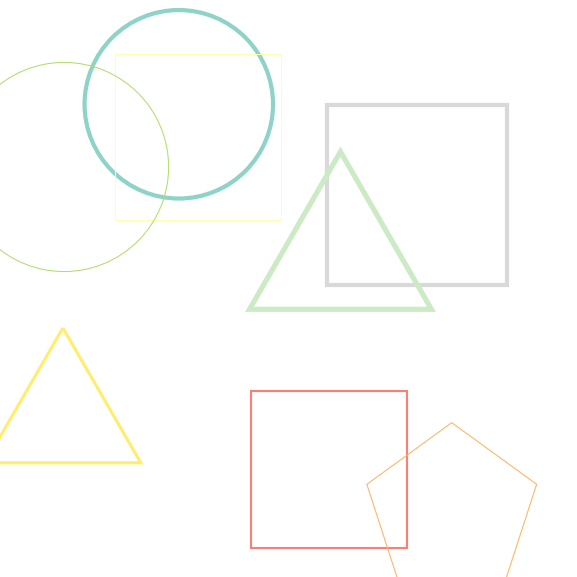[{"shape": "circle", "thickness": 2, "radius": 0.82, "center": [0.31, 0.819]}, {"shape": "square", "thickness": 0.5, "radius": 0.72, "center": [0.342, 0.762]}, {"shape": "square", "thickness": 1, "radius": 0.68, "center": [0.569, 0.186]}, {"shape": "pentagon", "thickness": 0.5, "radius": 0.77, "center": [0.782, 0.113]}, {"shape": "circle", "thickness": 0.5, "radius": 0.91, "center": [0.111, 0.71]}, {"shape": "square", "thickness": 2, "radius": 0.78, "center": [0.722, 0.661]}, {"shape": "triangle", "thickness": 2.5, "radius": 0.91, "center": [0.59, 0.555]}, {"shape": "triangle", "thickness": 1.5, "radius": 0.78, "center": [0.109, 0.276]}]